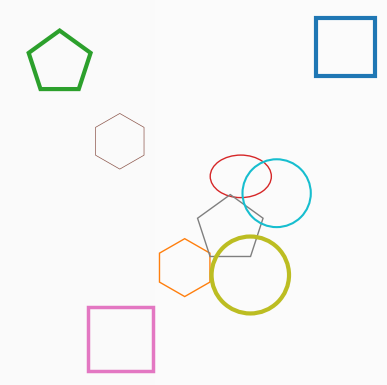[{"shape": "square", "thickness": 3, "radius": 0.38, "center": [0.891, 0.877]}, {"shape": "hexagon", "thickness": 1, "radius": 0.38, "center": [0.477, 0.305]}, {"shape": "pentagon", "thickness": 3, "radius": 0.42, "center": [0.154, 0.837]}, {"shape": "oval", "thickness": 1, "radius": 0.39, "center": [0.621, 0.542]}, {"shape": "hexagon", "thickness": 0.5, "radius": 0.36, "center": [0.309, 0.633]}, {"shape": "square", "thickness": 2.5, "radius": 0.42, "center": [0.31, 0.12]}, {"shape": "pentagon", "thickness": 1, "radius": 0.44, "center": [0.594, 0.406]}, {"shape": "circle", "thickness": 3, "radius": 0.5, "center": [0.646, 0.286]}, {"shape": "circle", "thickness": 1.5, "radius": 0.44, "center": [0.714, 0.498]}]